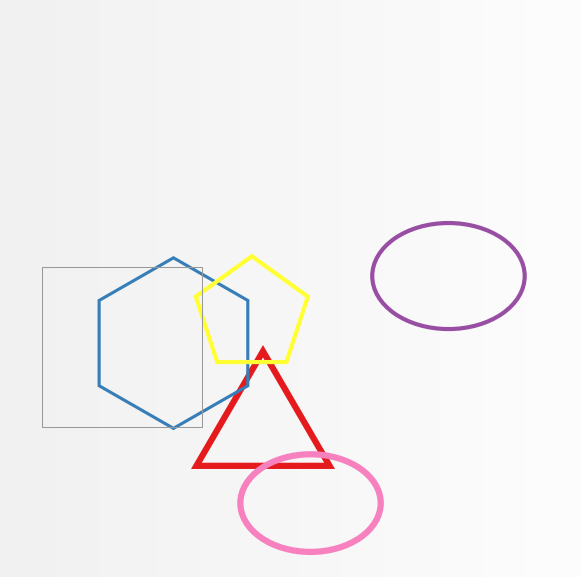[{"shape": "triangle", "thickness": 3, "radius": 0.66, "center": [0.452, 0.259]}, {"shape": "hexagon", "thickness": 1.5, "radius": 0.74, "center": [0.298, 0.405]}, {"shape": "oval", "thickness": 2, "radius": 0.66, "center": [0.772, 0.521]}, {"shape": "pentagon", "thickness": 2, "radius": 0.51, "center": [0.433, 0.454]}, {"shape": "oval", "thickness": 3, "radius": 0.6, "center": [0.534, 0.128]}, {"shape": "square", "thickness": 0.5, "radius": 0.69, "center": [0.21, 0.399]}]